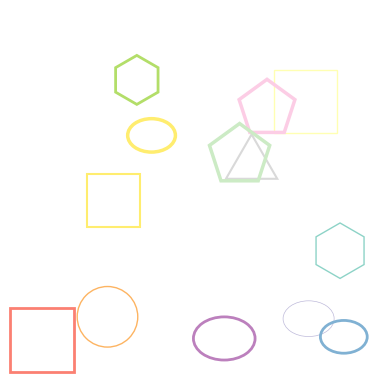[{"shape": "hexagon", "thickness": 1, "radius": 0.36, "center": [0.883, 0.349]}, {"shape": "square", "thickness": 1, "radius": 0.41, "center": [0.793, 0.736]}, {"shape": "oval", "thickness": 0.5, "radius": 0.33, "center": [0.802, 0.172]}, {"shape": "square", "thickness": 2, "radius": 0.41, "center": [0.109, 0.116]}, {"shape": "oval", "thickness": 2, "radius": 0.3, "center": [0.893, 0.125]}, {"shape": "circle", "thickness": 1, "radius": 0.39, "center": [0.279, 0.177]}, {"shape": "hexagon", "thickness": 2, "radius": 0.32, "center": [0.355, 0.792]}, {"shape": "pentagon", "thickness": 2.5, "radius": 0.38, "center": [0.694, 0.718]}, {"shape": "triangle", "thickness": 1.5, "radius": 0.38, "center": [0.653, 0.574]}, {"shape": "oval", "thickness": 2, "radius": 0.4, "center": [0.582, 0.121]}, {"shape": "pentagon", "thickness": 2.5, "radius": 0.41, "center": [0.622, 0.597]}, {"shape": "square", "thickness": 1.5, "radius": 0.34, "center": [0.295, 0.479]}, {"shape": "oval", "thickness": 2.5, "radius": 0.31, "center": [0.394, 0.648]}]